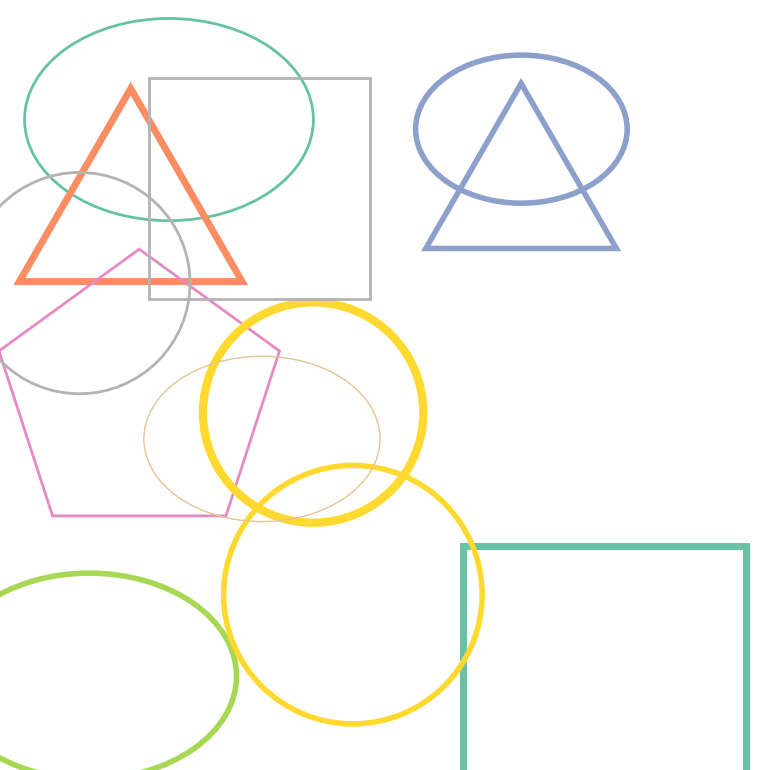[{"shape": "oval", "thickness": 1, "radius": 0.94, "center": [0.219, 0.845]}, {"shape": "square", "thickness": 2.5, "radius": 0.92, "center": [0.785, 0.108]}, {"shape": "triangle", "thickness": 2.5, "radius": 0.84, "center": [0.17, 0.718]}, {"shape": "triangle", "thickness": 2, "radius": 0.71, "center": [0.677, 0.749]}, {"shape": "oval", "thickness": 2, "radius": 0.69, "center": [0.677, 0.832]}, {"shape": "pentagon", "thickness": 1, "radius": 0.96, "center": [0.181, 0.485]}, {"shape": "oval", "thickness": 2, "radius": 0.96, "center": [0.116, 0.122]}, {"shape": "circle", "thickness": 3, "radius": 0.72, "center": [0.407, 0.464]}, {"shape": "circle", "thickness": 2, "radius": 0.84, "center": [0.458, 0.228]}, {"shape": "oval", "thickness": 0.5, "radius": 0.77, "center": [0.34, 0.43]}, {"shape": "square", "thickness": 1, "radius": 0.72, "center": [0.337, 0.755]}, {"shape": "circle", "thickness": 1, "radius": 0.72, "center": [0.103, 0.632]}]